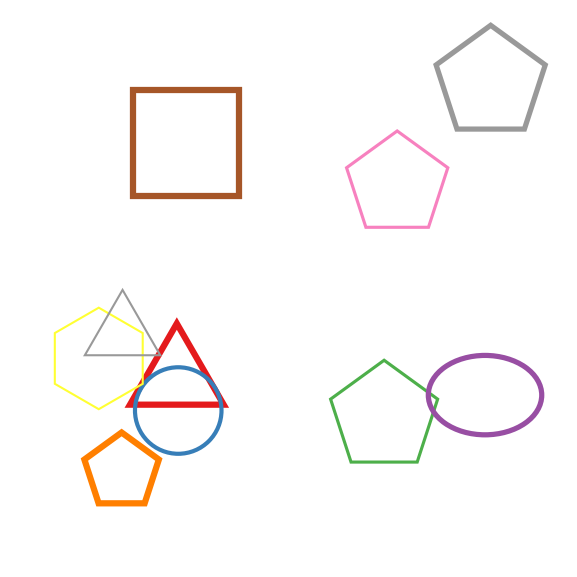[{"shape": "triangle", "thickness": 3, "radius": 0.47, "center": [0.306, 0.345]}, {"shape": "circle", "thickness": 2, "radius": 0.37, "center": [0.309, 0.288]}, {"shape": "pentagon", "thickness": 1.5, "radius": 0.49, "center": [0.665, 0.278]}, {"shape": "oval", "thickness": 2.5, "radius": 0.49, "center": [0.84, 0.315]}, {"shape": "pentagon", "thickness": 3, "radius": 0.34, "center": [0.211, 0.182]}, {"shape": "hexagon", "thickness": 1, "radius": 0.44, "center": [0.171, 0.378]}, {"shape": "square", "thickness": 3, "radius": 0.46, "center": [0.321, 0.751]}, {"shape": "pentagon", "thickness": 1.5, "radius": 0.46, "center": [0.688, 0.68]}, {"shape": "pentagon", "thickness": 2.5, "radius": 0.5, "center": [0.85, 0.856]}, {"shape": "triangle", "thickness": 1, "radius": 0.38, "center": [0.212, 0.422]}]